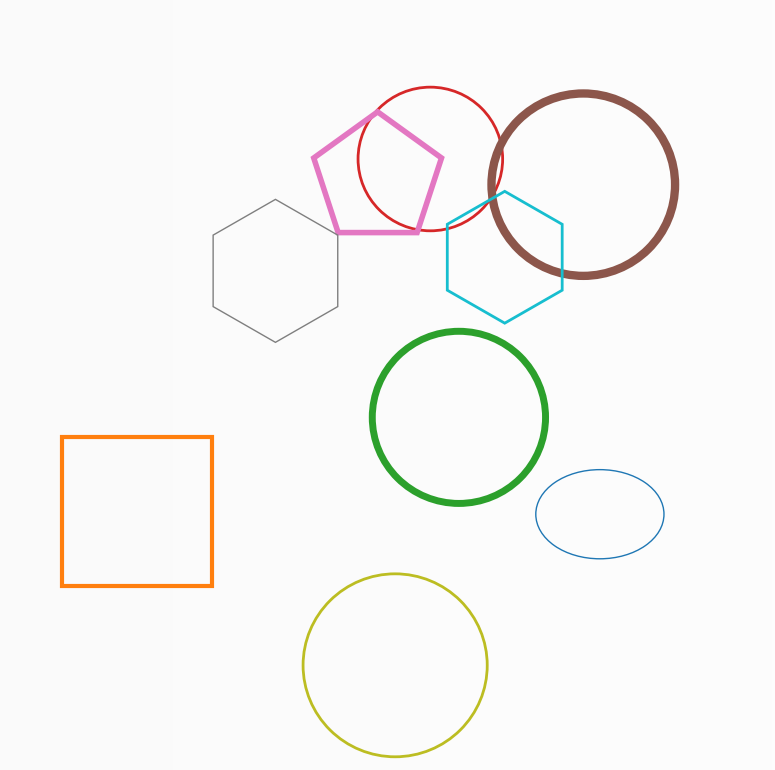[{"shape": "oval", "thickness": 0.5, "radius": 0.41, "center": [0.774, 0.332]}, {"shape": "square", "thickness": 1.5, "radius": 0.48, "center": [0.177, 0.335]}, {"shape": "circle", "thickness": 2.5, "radius": 0.56, "center": [0.592, 0.458]}, {"shape": "circle", "thickness": 1, "radius": 0.47, "center": [0.555, 0.794]}, {"shape": "circle", "thickness": 3, "radius": 0.59, "center": [0.753, 0.76]}, {"shape": "pentagon", "thickness": 2, "radius": 0.43, "center": [0.487, 0.768]}, {"shape": "hexagon", "thickness": 0.5, "radius": 0.46, "center": [0.355, 0.648]}, {"shape": "circle", "thickness": 1, "radius": 0.59, "center": [0.51, 0.136]}, {"shape": "hexagon", "thickness": 1, "radius": 0.43, "center": [0.651, 0.666]}]